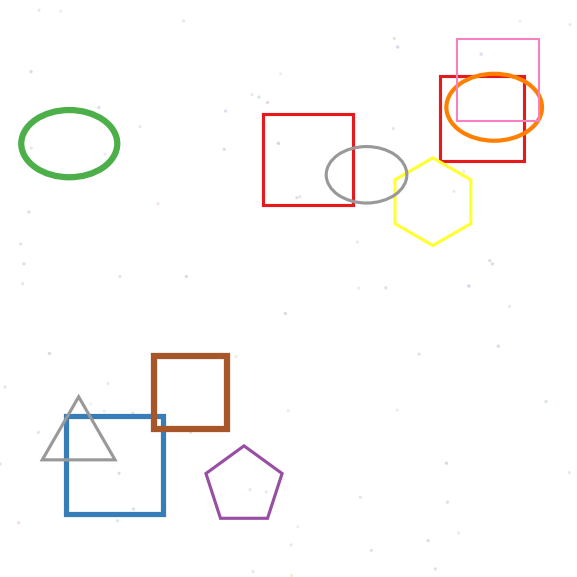[{"shape": "square", "thickness": 1.5, "radius": 0.39, "center": [0.533, 0.723]}, {"shape": "square", "thickness": 1.5, "radius": 0.37, "center": [0.835, 0.794]}, {"shape": "square", "thickness": 2.5, "radius": 0.42, "center": [0.198, 0.193]}, {"shape": "oval", "thickness": 3, "radius": 0.42, "center": [0.12, 0.75]}, {"shape": "pentagon", "thickness": 1.5, "radius": 0.35, "center": [0.423, 0.158]}, {"shape": "oval", "thickness": 2, "radius": 0.41, "center": [0.856, 0.813]}, {"shape": "hexagon", "thickness": 1.5, "radius": 0.38, "center": [0.75, 0.65]}, {"shape": "square", "thickness": 3, "radius": 0.31, "center": [0.33, 0.32]}, {"shape": "square", "thickness": 1, "radius": 0.36, "center": [0.863, 0.861]}, {"shape": "oval", "thickness": 1.5, "radius": 0.35, "center": [0.635, 0.696]}, {"shape": "triangle", "thickness": 1.5, "radius": 0.36, "center": [0.136, 0.239]}]